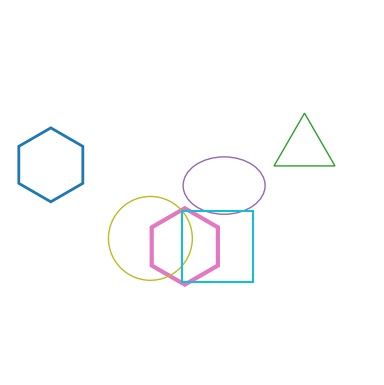[{"shape": "hexagon", "thickness": 2, "radius": 0.48, "center": [0.132, 0.572]}, {"shape": "triangle", "thickness": 1, "radius": 0.46, "center": [0.791, 0.615]}, {"shape": "oval", "thickness": 1, "radius": 0.53, "center": [0.582, 0.518]}, {"shape": "hexagon", "thickness": 3, "radius": 0.5, "center": [0.48, 0.36]}, {"shape": "circle", "thickness": 1, "radius": 0.54, "center": [0.391, 0.381]}, {"shape": "square", "thickness": 1.5, "radius": 0.46, "center": [0.564, 0.361]}]